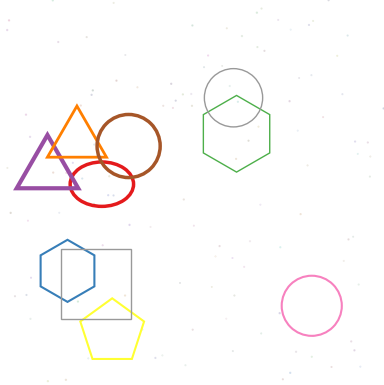[{"shape": "oval", "thickness": 2.5, "radius": 0.41, "center": [0.265, 0.522]}, {"shape": "hexagon", "thickness": 1.5, "radius": 0.4, "center": [0.175, 0.296]}, {"shape": "hexagon", "thickness": 1, "radius": 0.5, "center": [0.614, 0.653]}, {"shape": "triangle", "thickness": 3, "radius": 0.46, "center": [0.123, 0.557]}, {"shape": "triangle", "thickness": 2, "radius": 0.44, "center": [0.2, 0.636]}, {"shape": "pentagon", "thickness": 1.5, "radius": 0.44, "center": [0.291, 0.138]}, {"shape": "circle", "thickness": 2.5, "radius": 0.41, "center": [0.334, 0.621]}, {"shape": "circle", "thickness": 1.5, "radius": 0.39, "center": [0.81, 0.206]}, {"shape": "circle", "thickness": 1, "radius": 0.38, "center": [0.607, 0.746]}, {"shape": "square", "thickness": 1, "radius": 0.46, "center": [0.249, 0.262]}]